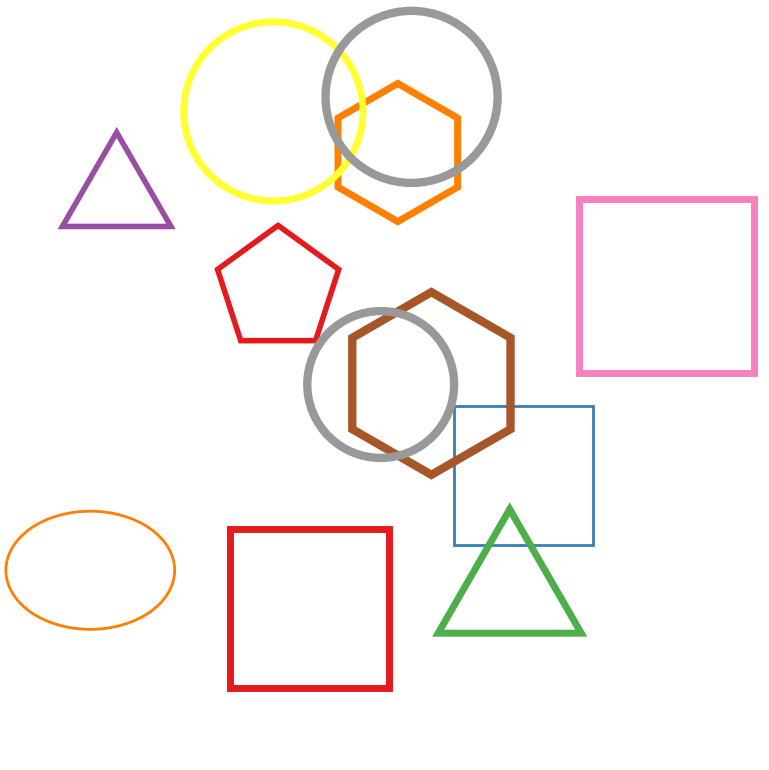[{"shape": "square", "thickness": 2.5, "radius": 0.52, "center": [0.402, 0.21]}, {"shape": "pentagon", "thickness": 2, "radius": 0.41, "center": [0.361, 0.625]}, {"shape": "square", "thickness": 1, "radius": 0.45, "center": [0.679, 0.382]}, {"shape": "triangle", "thickness": 2.5, "radius": 0.54, "center": [0.662, 0.231]}, {"shape": "triangle", "thickness": 2, "radius": 0.41, "center": [0.152, 0.747]}, {"shape": "hexagon", "thickness": 2.5, "radius": 0.45, "center": [0.517, 0.802]}, {"shape": "oval", "thickness": 1, "radius": 0.55, "center": [0.117, 0.259]}, {"shape": "circle", "thickness": 2.5, "radius": 0.58, "center": [0.355, 0.855]}, {"shape": "hexagon", "thickness": 3, "radius": 0.59, "center": [0.56, 0.502]}, {"shape": "square", "thickness": 2.5, "radius": 0.57, "center": [0.866, 0.629]}, {"shape": "circle", "thickness": 3, "radius": 0.48, "center": [0.494, 0.501]}, {"shape": "circle", "thickness": 3, "radius": 0.56, "center": [0.535, 0.874]}]